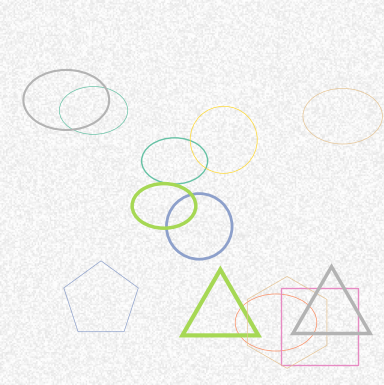[{"shape": "oval", "thickness": 0.5, "radius": 0.44, "center": [0.243, 0.713]}, {"shape": "oval", "thickness": 1, "radius": 0.43, "center": [0.454, 0.582]}, {"shape": "oval", "thickness": 0.5, "radius": 0.53, "center": [0.717, 0.162]}, {"shape": "pentagon", "thickness": 0.5, "radius": 0.51, "center": [0.262, 0.221]}, {"shape": "circle", "thickness": 2, "radius": 0.43, "center": [0.518, 0.412]}, {"shape": "square", "thickness": 1, "radius": 0.5, "center": [0.829, 0.152]}, {"shape": "oval", "thickness": 2.5, "radius": 0.41, "center": [0.426, 0.465]}, {"shape": "triangle", "thickness": 3, "radius": 0.57, "center": [0.572, 0.186]}, {"shape": "circle", "thickness": 0.5, "radius": 0.44, "center": [0.581, 0.637]}, {"shape": "hexagon", "thickness": 0.5, "radius": 0.6, "center": [0.746, 0.163]}, {"shape": "oval", "thickness": 0.5, "radius": 0.52, "center": [0.89, 0.698]}, {"shape": "oval", "thickness": 1.5, "radius": 0.56, "center": [0.172, 0.74]}, {"shape": "triangle", "thickness": 2.5, "radius": 0.58, "center": [0.861, 0.192]}]